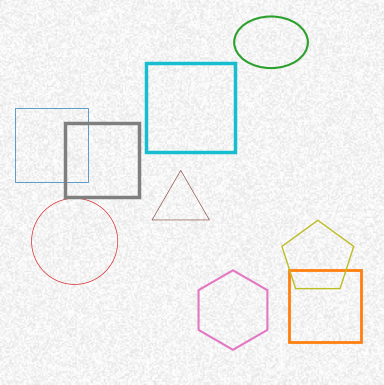[{"shape": "square", "thickness": 0.5, "radius": 0.48, "center": [0.134, 0.623]}, {"shape": "square", "thickness": 2, "radius": 0.47, "center": [0.845, 0.206]}, {"shape": "oval", "thickness": 1.5, "radius": 0.48, "center": [0.704, 0.89]}, {"shape": "circle", "thickness": 0.5, "radius": 0.56, "center": [0.194, 0.373]}, {"shape": "triangle", "thickness": 0.5, "radius": 0.43, "center": [0.469, 0.472]}, {"shape": "hexagon", "thickness": 1.5, "radius": 0.52, "center": [0.605, 0.195]}, {"shape": "square", "thickness": 2.5, "radius": 0.48, "center": [0.265, 0.584]}, {"shape": "pentagon", "thickness": 1, "radius": 0.49, "center": [0.826, 0.33]}, {"shape": "square", "thickness": 2.5, "radius": 0.58, "center": [0.496, 0.722]}]